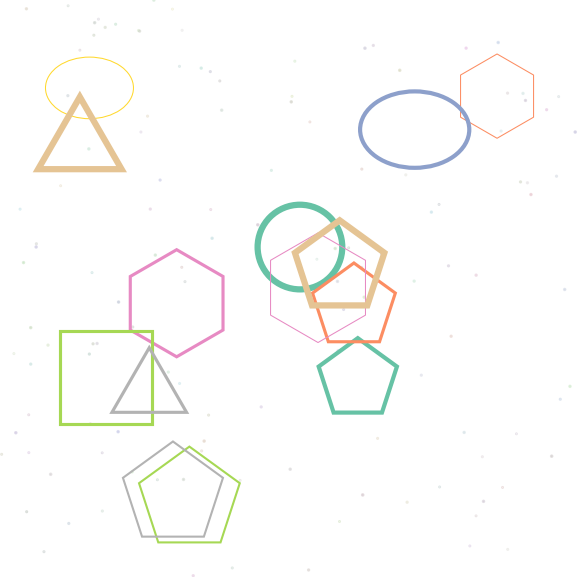[{"shape": "circle", "thickness": 3, "radius": 0.37, "center": [0.519, 0.571]}, {"shape": "pentagon", "thickness": 2, "radius": 0.36, "center": [0.62, 0.342]}, {"shape": "hexagon", "thickness": 0.5, "radius": 0.36, "center": [0.861, 0.833]}, {"shape": "pentagon", "thickness": 1.5, "radius": 0.38, "center": [0.613, 0.468]}, {"shape": "oval", "thickness": 2, "radius": 0.47, "center": [0.718, 0.775]}, {"shape": "hexagon", "thickness": 0.5, "radius": 0.47, "center": [0.551, 0.501]}, {"shape": "hexagon", "thickness": 1.5, "radius": 0.46, "center": [0.306, 0.474]}, {"shape": "square", "thickness": 1.5, "radius": 0.4, "center": [0.183, 0.346]}, {"shape": "pentagon", "thickness": 1, "radius": 0.46, "center": [0.328, 0.134]}, {"shape": "oval", "thickness": 0.5, "radius": 0.38, "center": [0.155, 0.847]}, {"shape": "triangle", "thickness": 3, "radius": 0.42, "center": [0.138, 0.748]}, {"shape": "pentagon", "thickness": 3, "radius": 0.41, "center": [0.588, 0.536]}, {"shape": "pentagon", "thickness": 1, "radius": 0.46, "center": [0.299, 0.144]}, {"shape": "triangle", "thickness": 1.5, "radius": 0.37, "center": [0.258, 0.322]}]